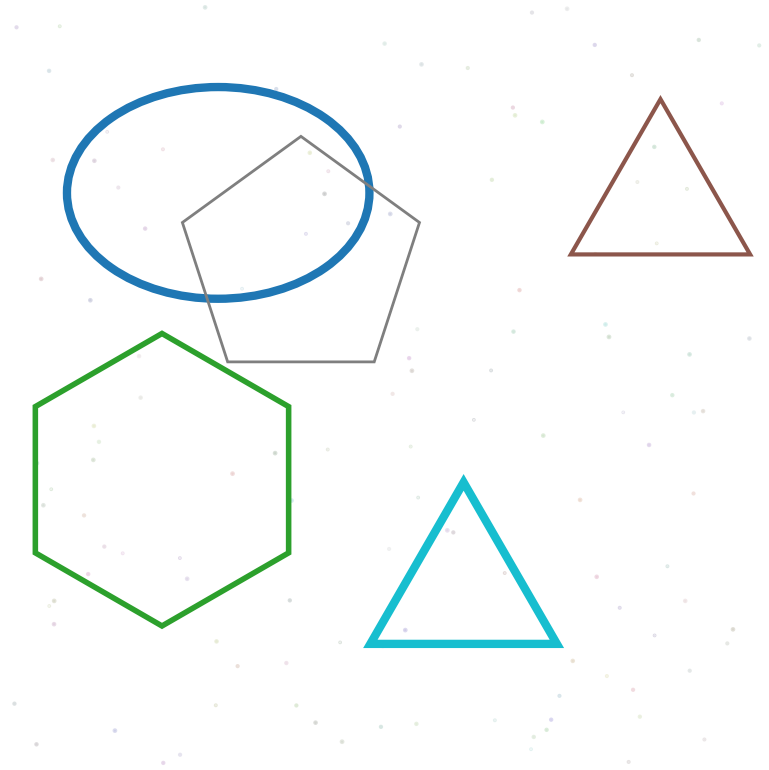[{"shape": "oval", "thickness": 3, "radius": 0.98, "center": [0.283, 0.749]}, {"shape": "hexagon", "thickness": 2, "radius": 0.95, "center": [0.21, 0.377]}, {"shape": "triangle", "thickness": 1.5, "radius": 0.67, "center": [0.858, 0.737]}, {"shape": "pentagon", "thickness": 1, "radius": 0.81, "center": [0.391, 0.661]}, {"shape": "triangle", "thickness": 3, "radius": 0.7, "center": [0.602, 0.234]}]